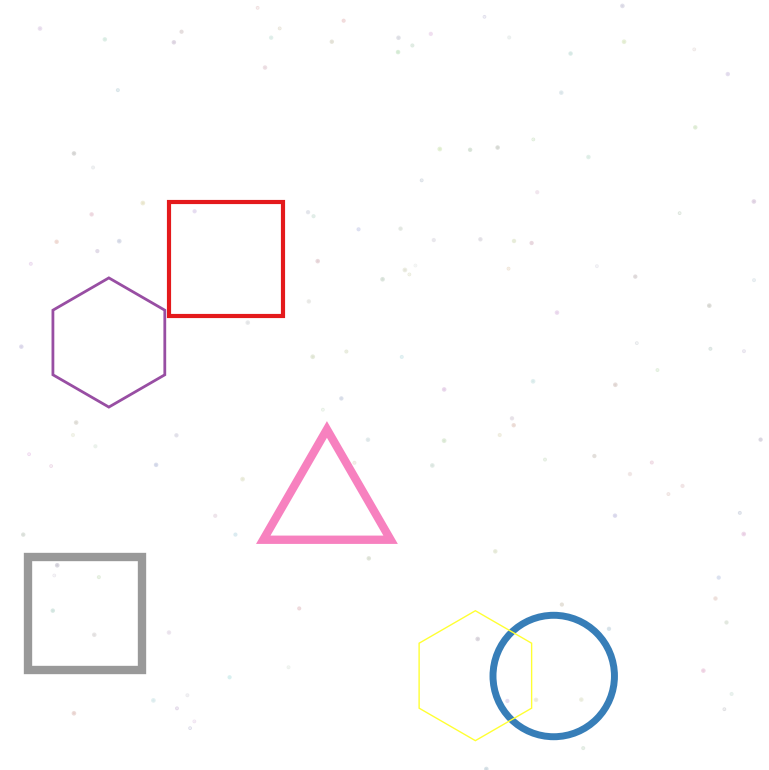[{"shape": "square", "thickness": 1.5, "radius": 0.37, "center": [0.294, 0.664]}, {"shape": "circle", "thickness": 2.5, "radius": 0.39, "center": [0.719, 0.122]}, {"shape": "hexagon", "thickness": 1, "radius": 0.42, "center": [0.141, 0.555]}, {"shape": "hexagon", "thickness": 0.5, "radius": 0.42, "center": [0.617, 0.122]}, {"shape": "triangle", "thickness": 3, "radius": 0.48, "center": [0.425, 0.347]}, {"shape": "square", "thickness": 3, "radius": 0.37, "center": [0.11, 0.203]}]